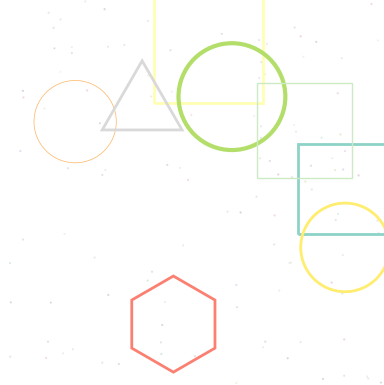[{"shape": "square", "thickness": 2, "radius": 0.59, "center": [0.891, 0.509]}, {"shape": "square", "thickness": 2, "radius": 0.71, "center": [0.541, 0.874]}, {"shape": "hexagon", "thickness": 2, "radius": 0.62, "center": [0.45, 0.158]}, {"shape": "circle", "thickness": 0.5, "radius": 0.53, "center": [0.195, 0.684]}, {"shape": "circle", "thickness": 3, "radius": 0.69, "center": [0.602, 0.749]}, {"shape": "triangle", "thickness": 2, "radius": 0.6, "center": [0.369, 0.722]}, {"shape": "square", "thickness": 1, "radius": 0.62, "center": [0.791, 0.662]}, {"shape": "circle", "thickness": 2, "radius": 0.58, "center": [0.896, 0.357]}]